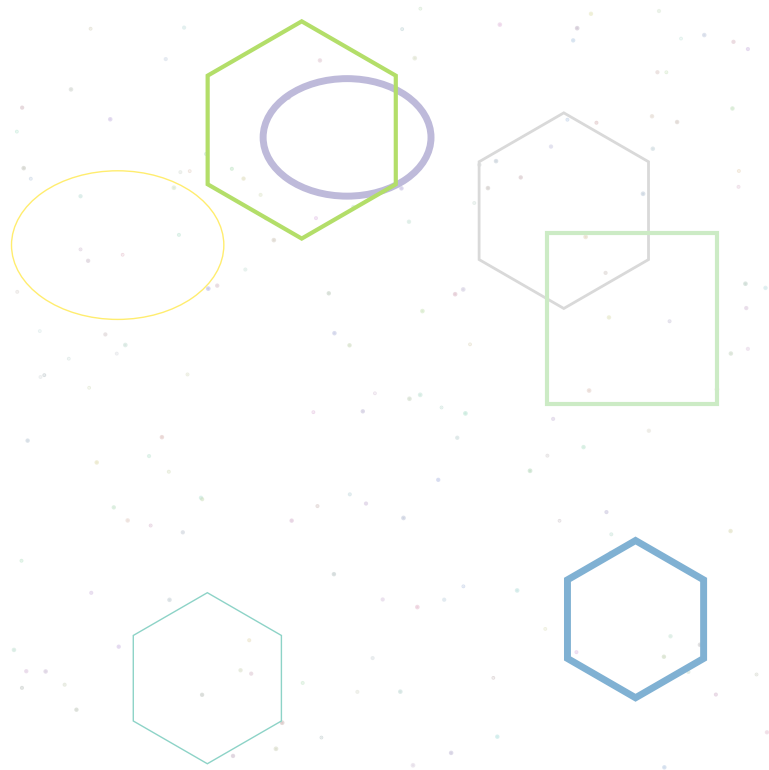[{"shape": "hexagon", "thickness": 0.5, "radius": 0.56, "center": [0.269, 0.119]}, {"shape": "oval", "thickness": 2.5, "radius": 0.55, "center": [0.451, 0.822]}, {"shape": "hexagon", "thickness": 2.5, "radius": 0.51, "center": [0.825, 0.196]}, {"shape": "hexagon", "thickness": 1.5, "radius": 0.71, "center": [0.392, 0.831]}, {"shape": "hexagon", "thickness": 1, "radius": 0.64, "center": [0.732, 0.726]}, {"shape": "square", "thickness": 1.5, "radius": 0.55, "center": [0.82, 0.586]}, {"shape": "oval", "thickness": 0.5, "radius": 0.69, "center": [0.153, 0.682]}]